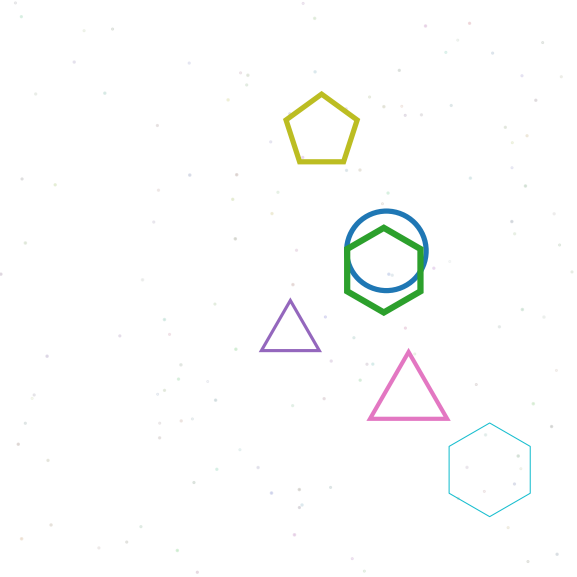[{"shape": "circle", "thickness": 2.5, "radius": 0.34, "center": [0.669, 0.565]}, {"shape": "hexagon", "thickness": 3, "radius": 0.37, "center": [0.665, 0.531]}, {"shape": "triangle", "thickness": 1.5, "radius": 0.29, "center": [0.503, 0.421]}, {"shape": "triangle", "thickness": 2, "radius": 0.39, "center": [0.708, 0.312]}, {"shape": "pentagon", "thickness": 2.5, "radius": 0.32, "center": [0.557, 0.771]}, {"shape": "hexagon", "thickness": 0.5, "radius": 0.41, "center": [0.848, 0.186]}]